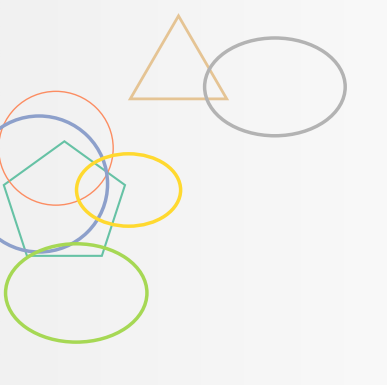[{"shape": "pentagon", "thickness": 1.5, "radius": 0.82, "center": [0.166, 0.468]}, {"shape": "circle", "thickness": 1, "radius": 0.74, "center": [0.144, 0.615]}, {"shape": "circle", "thickness": 2.5, "radius": 0.88, "center": [0.101, 0.522]}, {"shape": "oval", "thickness": 2.5, "radius": 0.91, "center": [0.197, 0.239]}, {"shape": "oval", "thickness": 2.5, "radius": 0.67, "center": [0.332, 0.507]}, {"shape": "triangle", "thickness": 2, "radius": 0.72, "center": [0.461, 0.815]}, {"shape": "oval", "thickness": 2.5, "radius": 0.91, "center": [0.709, 0.774]}]